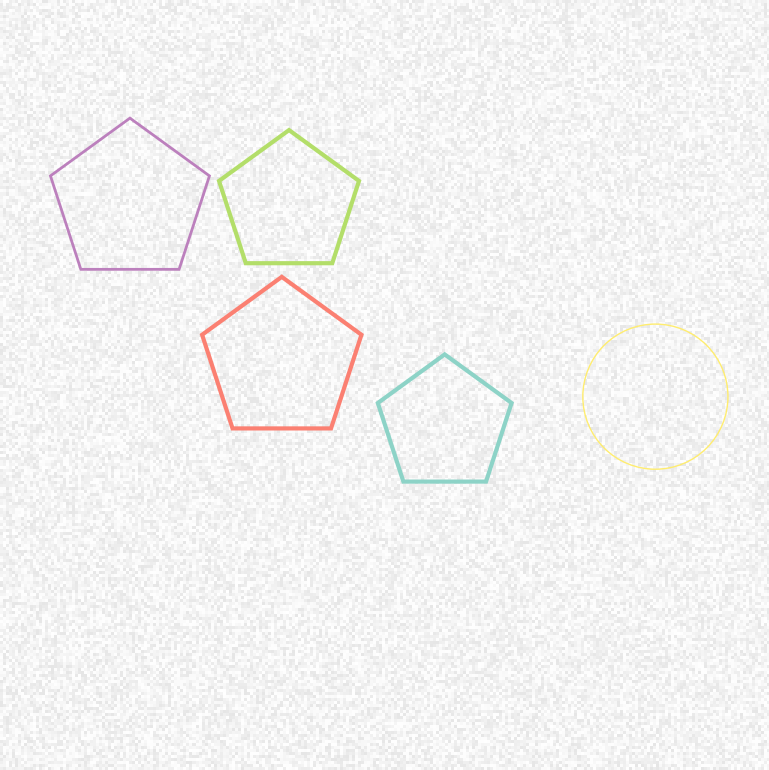[{"shape": "pentagon", "thickness": 1.5, "radius": 0.46, "center": [0.578, 0.448]}, {"shape": "pentagon", "thickness": 1.5, "radius": 0.54, "center": [0.366, 0.532]}, {"shape": "pentagon", "thickness": 1.5, "radius": 0.48, "center": [0.375, 0.735]}, {"shape": "pentagon", "thickness": 1, "radius": 0.54, "center": [0.169, 0.738]}, {"shape": "circle", "thickness": 0.5, "radius": 0.47, "center": [0.851, 0.485]}]